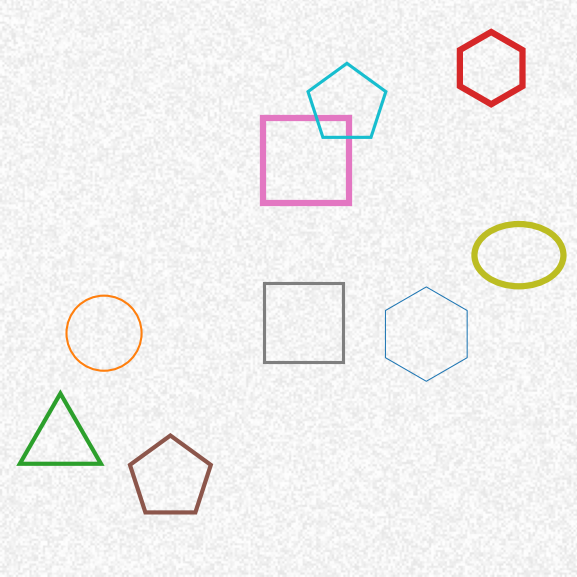[{"shape": "hexagon", "thickness": 0.5, "radius": 0.41, "center": [0.738, 0.421]}, {"shape": "circle", "thickness": 1, "radius": 0.33, "center": [0.18, 0.422]}, {"shape": "triangle", "thickness": 2, "radius": 0.41, "center": [0.105, 0.237]}, {"shape": "hexagon", "thickness": 3, "radius": 0.31, "center": [0.851, 0.881]}, {"shape": "pentagon", "thickness": 2, "radius": 0.37, "center": [0.295, 0.171]}, {"shape": "square", "thickness": 3, "radius": 0.37, "center": [0.53, 0.721]}, {"shape": "square", "thickness": 1.5, "radius": 0.34, "center": [0.525, 0.441]}, {"shape": "oval", "thickness": 3, "radius": 0.39, "center": [0.899, 0.557]}, {"shape": "pentagon", "thickness": 1.5, "radius": 0.35, "center": [0.601, 0.819]}]